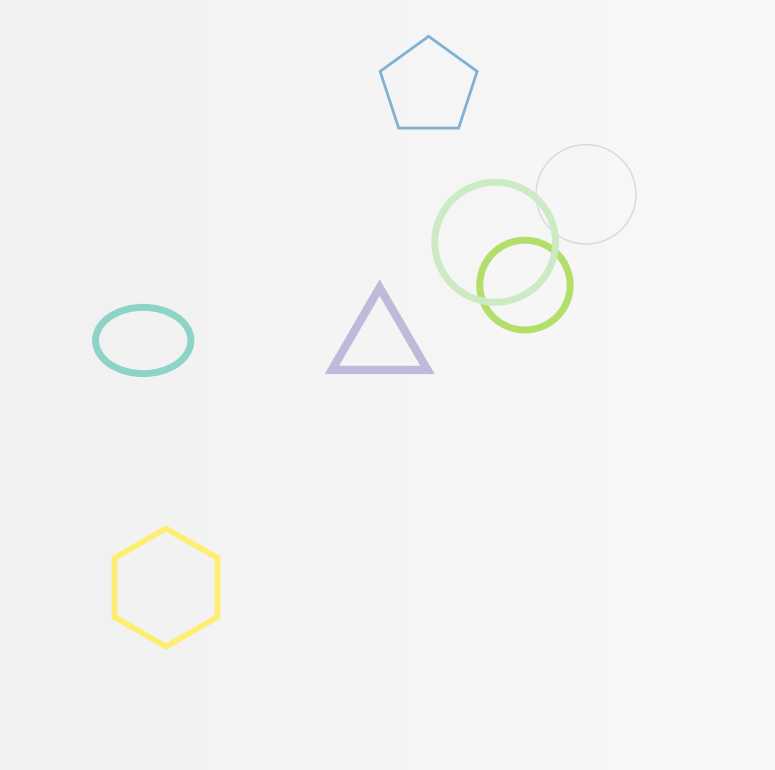[{"shape": "oval", "thickness": 2.5, "radius": 0.31, "center": [0.185, 0.558]}, {"shape": "triangle", "thickness": 3, "radius": 0.36, "center": [0.49, 0.555]}, {"shape": "pentagon", "thickness": 1, "radius": 0.33, "center": [0.553, 0.887]}, {"shape": "circle", "thickness": 2.5, "radius": 0.29, "center": [0.677, 0.63]}, {"shape": "circle", "thickness": 0.5, "radius": 0.32, "center": [0.756, 0.748]}, {"shape": "circle", "thickness": 2.5, "radius": 0.39, "center": [0.639, 0.685]}, {"shape": "hexagon", "thickness": 2, "radius": 0.38, "center": [0.214, 0.237]}]